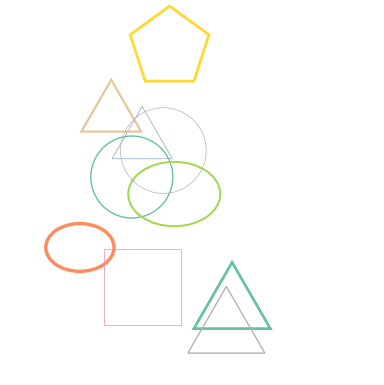[{"shape": "triangle", "thickness": 2, "radius": 0.57, "center": [0.603, 0.204]}, {"shape": "circle", "thickness": 1, "radius": 0.53, "center": [0.342, 0.54]}, {"shape": "oval", "thickness": 2.5, "radius": 0.44, "center": [0.208, 0.357]}, {"shape": "triangle", "thickness": 0.5, "radius": 0.45, "center": [0.369, 0.633]}, {"shape": "square", "thickness": 0.5, "radius": 0.5, "center": [0.37, 0.254]}, {"shape": "oval", "thickness": 1.5, "radius": 0.6, "center": [0.453, 0.496]}, {"shape": "pentagon", "thickness": 2, "radius": 0.54, "center": [0.441, 0.876]}, {"shape": "triangle", "thickness": 1.5, "radius": 0.45, "center": [0.289, 0.703]}, {"shape": "circle", "thickness": 0.5, "radius": 0.56, "center": [0.424, 0.609]}, {"shape": "triangle", "thickness": 1, "radius": 0.58, "center": [0.588, 0.141]}]